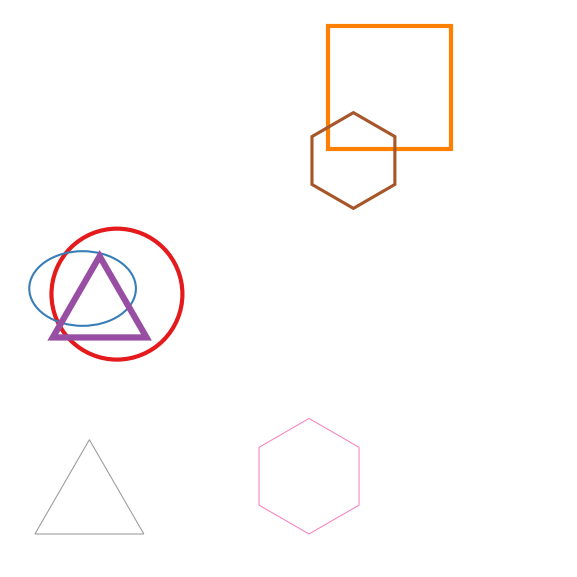[{"shape": "circle", "thickness": 2, "radius": 0.57, "center": [0.202, 0.49]}, {"shape": "oval", "thickness": 1, "radius": 0.46, "center": [0.143, 0.5]}, {"shape": "triangle", "thickness": 3, "radius": 0.47, "center": [0.173, 0.462]}, {"shape": "square", "thickness": 2, "radius": 0.53, "center": [0.675, 0.848]}, {"shape": "hexagon", "thickness": 1.5, "radius": 0.41, "center": [0.612, 0.721]}, {"shape": "hexagon", "thickness": 0.5, "radius": 0.5, "center": [0.535, 0.174]}, {"shape": "triangle", "thickness": 0.5, "radius": 0.54, "center": [0.155, 0.129]}]